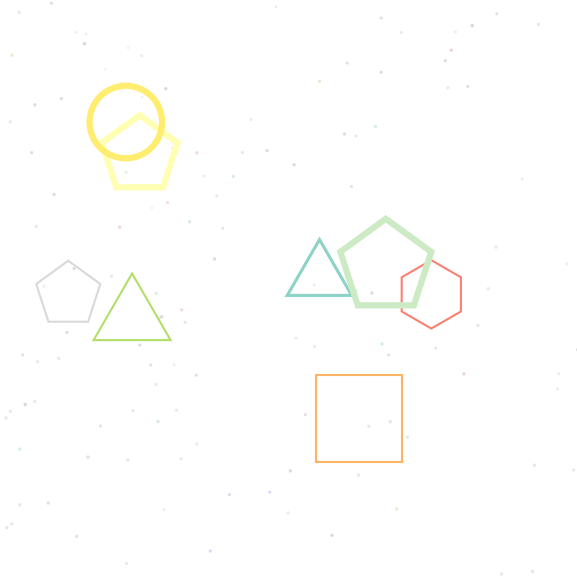[{"shape": "triangle", "thickness": 1.5, "radius": 0.32, "center": [0.553, 0.52]}, {"shape": "pentagon", "thickness": 3, "radius": 0.34, "center": [0.242, 0.731]}, {"shape": "hexagon", "thickness": 1, "radius": 0.3, "center": [0.747, 0.489]}, {"shape": "square", "thickness": 1, "radius": 0.37, "center": [0.621, 0.274]}, {"shape": "triangle", "thickness": 1, "radius": 0.38, "center": [0.229, 0.449]}, {"shape": "pentagon", "thickness": 1, "radius": 0.29, "center": [0.118, 0.489]}, {"shape": "pentagon", "thickness": 3, "radius": 0.41, "center": [0.668, 0.537]}, {"shape": "circle", "thickness": 3, "radius": 0.31, "center": [0.218, 0.788]}]